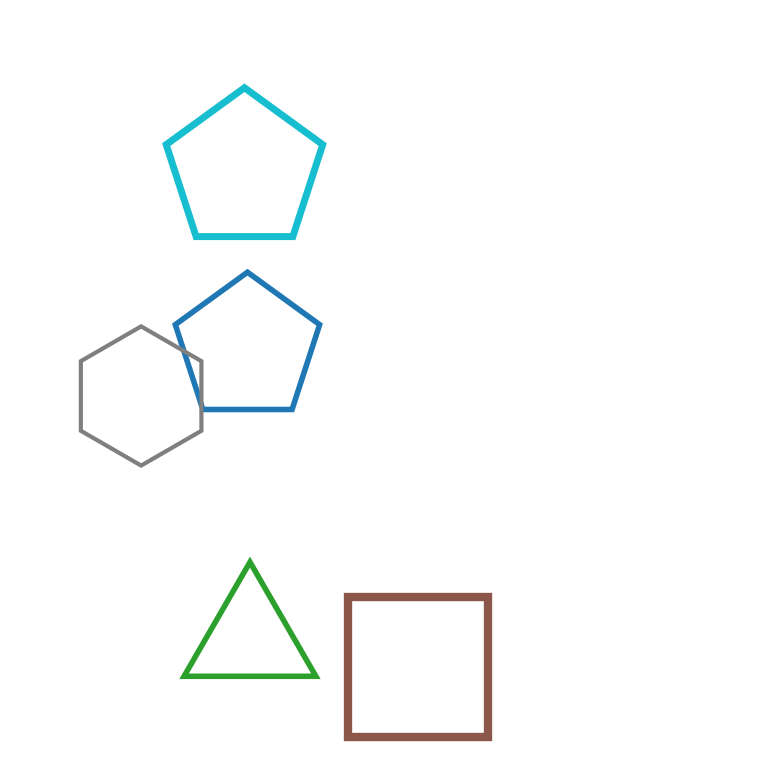[{"shape": "pentagon", "thickness": 2, "radius": 0.49, "center": [0.321, 0.548]}, {"shape": "triangle", "thickness": 2, "radius": 0.49, "center": [0.325, 0.171]}, {"shape": "square", "thickness": 3, "radius": 0.45, "center": [0.543, 0.134]}, {"shape": "hexagon", "thickness": 1.5, "radius": 0.45, "center": [0.183, 0.486]}, {"shape": "pentagon", "thickness": 2.5, "radius": 0.53, "center": [0.317, 0.779]}]